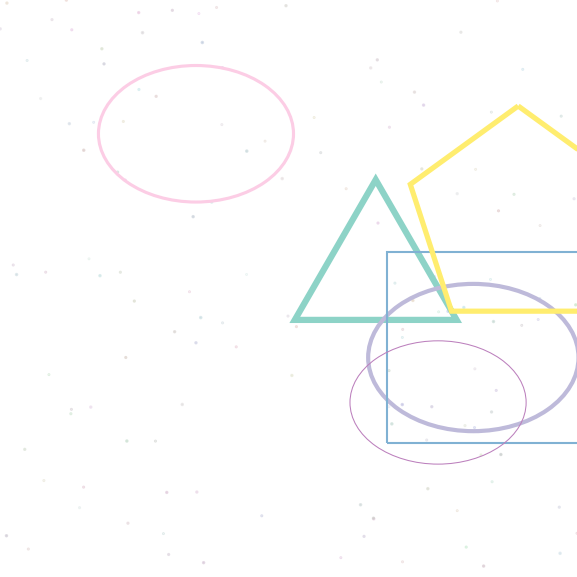[{"shape": "triangle", "thickness": 3, "radius": 0.81, "center": [0.651, 0.526]}, {"shape": "oval", "thickness": 2, "radius": 0.91, "center": [0.82, 0.38]}, {"shape": "square", "thickness": 1, "radius": 0.83, "center": [0.836, 0.397]}, {"shape": "oval", "thickness": 1.5, "radius": 0.84, "center": [0.339, 0.767]}, {"shape": "oval", "thickness": 0.5, "radius": 0.76, "center": [0.759, 0.302]}, {"shape": "pentagon", "thickness": 2.5, "radius": 0.98, "center": [0.897, 0.619]}]